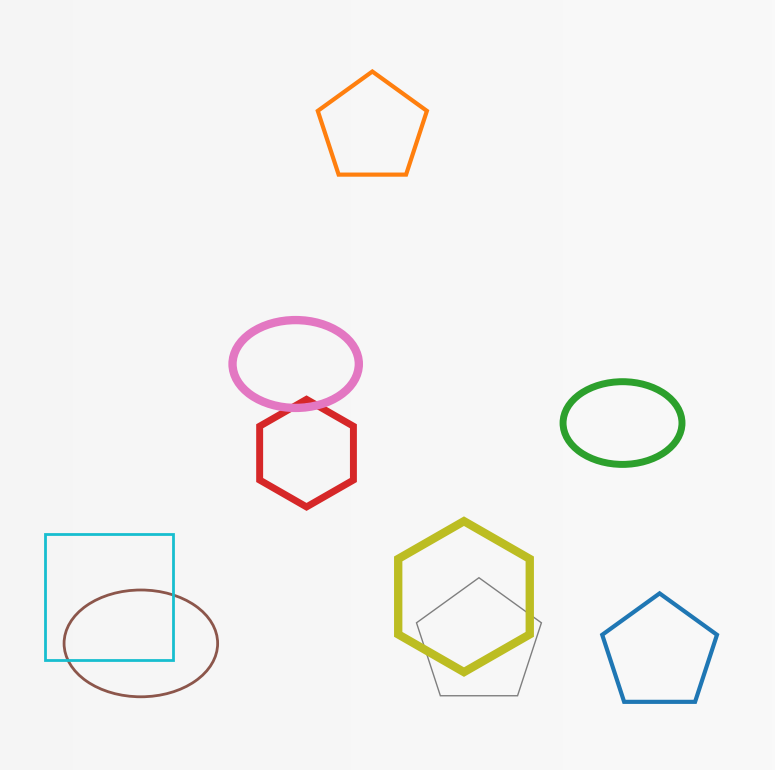[{"shape": "pentagon", "thickness": 1.5, "radius": 0.39, "center": [0.851, 0.152]}, {"shape": "pentagon", "thickness": 1.5, "radius": 0.37, "center": [0.48, 0.833]}, {"shape": "oval", "thickness": 2.5, "radius": 0.38, "center": [0.803, 0.451]}, {"shape": "hexagon", "thickness": 2.5, "radius": 0.35, "center": [0.396, 0.412]}, {"shape": "oval", "thickness": 1, "radius": 0.5, "center": [0.182, 0.164]}, {"shape": "oval", "thickness": 3, "radius": 0.41, "center": [0.382, 0.527]}, {"shape": "pentagon", "thickness": 0.5, "radius": 0.42, "center": [0.618, 0.165]}, {"shape": "hexagon", "thickness": 3, "radius": 0.49, "center": [0.599, 0.225]}, {"shape": "square", "thickness": 1, "radius": 0.41, "center": [0.141, 0.225]}]